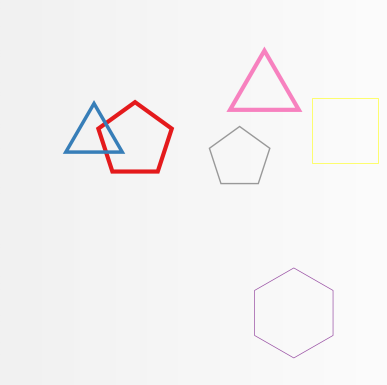[{"shape": "pentagon", "thickness": 3, "radius": 0.5, "center": [0.349, 0.635]}, {"shape": "triangle", "thickness": 2.5, "radius": 0.42, "center": [0.243, 0.647]}, {"shape": "hexagon", "thickness": 0.5, "radius": 0.58, "center": [0.758, 0.187]}, {"shape": "square", "thickness": 0.5, "radius": 0.42, "center": [0.89, 0.662]}, {"shape": "triangle", "thickness": 3, "radius": 0.51, "center": [0.682, 0.766]}, {"shape": "pentagon", "thickness": 1, "radius": 0.41, "center": [0.618, 0.589]}]